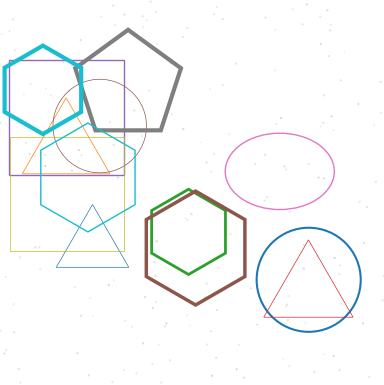[{"shape": "triangle", "thickness": 0.5, "radius": 0.54, "center": [0.24, 0.36]}, {"shape": "circle", "thickness": 1.5, "radius": 0.68, "center": [0.802, 0.273]}, {"shape": "triangle", "thickness": 0.5, "radius": 0.66, "center": [0.172, 0.614]}, {"shape": "hexagon", "thickness": 2, "radius": 0.55, "center": [0.49, 0.398]}, {"shape": "triangle", "thickness": 0.5, "radius": 0.67, "center": [0.801, 0.243]}, {"shape": "square", "thickness": 1, "radius": 0.75, "center": [0.174, 0.694]}, {"shape": "hexagon", "thickness": 2.5, "radius": 0.74, "center": [0.508, 0.356]}, {"shape": "circle", "thickness": 0.5, "radius": 0.61, "center": [0.259, 0.673]}, {"shape": "oval", "thickness": 1, "radius": 0.71, "center": [0.727, 0.555]}, {"shape": "pentagon", "thickness": 3, "radius": 0.72, "center": [0.333, 0.778]}, {"shape": "square", "thickness": 0.5, "radius": 0.74, "center": [0.174, 0.496]}, {"shape": "hexagon", "thickness": 1, "radius": 0.71, "center": [0.228, 0.539]}, {"shape": "hexagon", "thickness": 3, "radius": 0.57, "center": [0.111, 0.767]}]